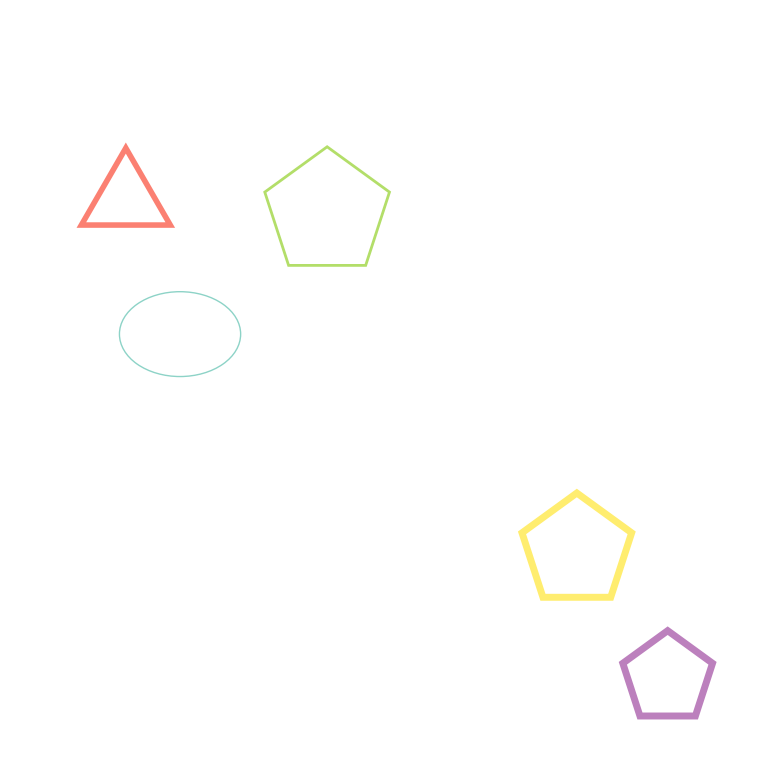[{"shape": "oval", "thickness": 0.5, "radius": 0.39, "center": [0.234, 0.566]}, {"shape": "triangle", "thickness": 2, "radius": 0.33, "center": [0.163, 0.741]}, {"shape": "pentagon", "thickness": 1, "radius": 0.43, "center": [0.425, 0.724]}, {"shape": "pentagon", "thickness": 2.5, "radius": 0.31, "center": [0.867, 0.12]}, {"shape": "pentagon", "thickness": 2.5, "radius": 0.37, "center": [0.749, 0.285]}]